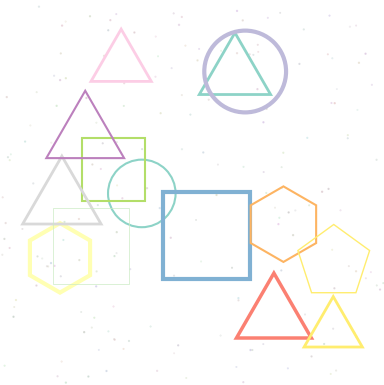[{"shape": "circle", "thickness": 1.5, "radius": 0.44, "center": [0.368, 0.498]}, {"shape": "triangle", "thickness": 2, "radius": 0.53, "center": [0.61, 0.808]}, {"shape": "hexagon", "thickness": 3, "radius": 0.45, "center": [0.156, 0.33]}, {"shape": "circle", "thickness": 3, "radius": 0.53, "center": [0.637, 0.814]}, {"shape": "triangle", "thickness": 2.5, "radius": 0.56, "center": [0.711, 0.178]}, {"shape": "square", "thickness": 3, "radius": 0.56, "center": [0.535, 0.388]}, {"shape": "hexagon", "thickness": 1.5, "radius": 0.49, "center": [0.736, 0.418]}, {"shape": "square", "thickness": 1.5, "radius": 0.41, "center": [0.294, 0.559]}, {"shape": "triangle", "thickness": 2, "radius": 0.45, "center": [0.315, 0.834]}, {"shape": "triangle", "thickness": 2, "radius": 0.59, "center": [0.161, 0.477]}, {"shape": "triangle", "thickness": 1.5, "radius": 0.58, "center": [0.221, 0.648]}, {"shape": "square", "thickness": 0.5, "radius": 0.49, "center": [0.236, 0.36]}, {"shape": "pentagon", "thickness": 1, "radius": 0.49, "center": [0.867, 0.319]}, {"shape": "triangle", "thickness": 2, "radius": 0.44, "center": [0.866, 0.142]}]